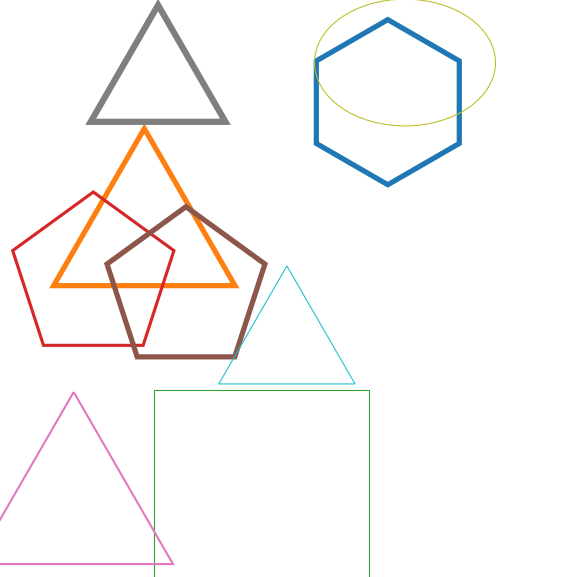[{"shape": "hexagon", "thickness": 2.5, "radius": 0.71, "center": [0.672, 0.822]}, {"shape": "triangle", "thickness": 2.5, "radius": 0.91, "center": [0.25, 0.595]}, {"shape": "square", "thickness": 0.5, "radius": 0.93, "center": [0.453, 0.137]}, {"shape": "pentagon", "thickness": 1.5, "radius": 0.73, "center": [0.162, 0.52]}, {"shape": "pentagon", "thickness": 2.5, "radius": 0.72, "center": [0.322, 0.497]}, {"shape": "triangle", "thickness": 1, "radius": 0.99, "center": [0.128, 0.122]}, {"shape": "triangle", "thickness": 3, "radius": 0.67, "center": [0.274, 0.856]}, {"shape": "oval", "thickness": 0.5, "radius": 0.78, "center": [0.701, 0.891]}, {"shape": "triangle", "thickness": 0.5, "radius": 0.68, "center": [0.497, 0.402]}]